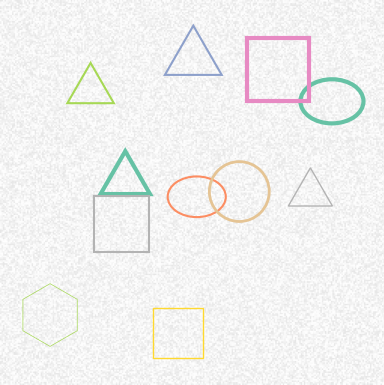[{"shape": "triangle", "thickness": 3, "radius": 0.37, "center": [0.325, 0.533]}, {"shape": "oval", "thickness": 3, "radius": 0.41, "center": [0.862, 0.737]}, {"shape": "oval", "thickness": 1.5, "radius": 0.38, "center": [0.511, 0.489]}, {"shape": "triangle", "thickness": 1.5, "radius": 0.43, "center": [0.502, 0.848]}, {"shape": "square", "thickness": 3, "radius": 0.41, "center": [0.723, 0.82]}, {"shape": "hexagon", "thickness": 0.5, "radius": 0.41, "center": [0.13, 0.182]}, {"shape": "triangle", "thickness": 1.5, "radius": 0.35, "center": [0.235, 0.767]}, {"shape": "square", "thickness": 1, "radius": 0.32, "center": [0.461, 0.134]}, {"shape": "circle", "thickness": 2, "radius": 0.39, "center": [0.622, 0.502]}, {"shape": "square", "thickness": 1.5, "radius": 0.36, "center": [0.316, 0.418]}, {"shape": "triangle", "thickness": 1, "radius": 0.33, "center": [0.806, 0.498]}]